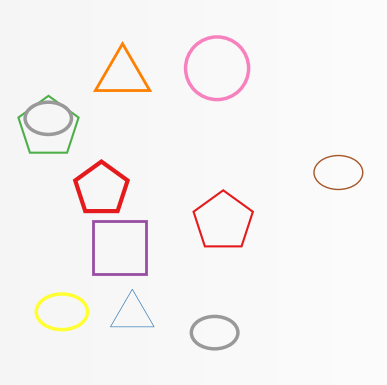[{"shape": "pentagon", "thickness": 3, "radius": 0.36, "center": [0.262, 0.509]}, {"shape": "pentagon", "thickness": 1.5, "radius": 0.4, "center": [0.576, 0.425]}, {"shape": "triangle", "thickness": 0.5, "radius": 0.33, "center": [0.341, 0.184]}, {"shape": "pentagon", "thickness": 1.5, "radius": 0.41, "center": [0.125, 0.669]}, {"shape": "square", "thickness": 2, "radius": 0.35, "center": [0.308, 0.356]}, {"shape": "triangle", "thickness": 2, "radius": 0.41, "center": [0.316, 0.805]}, {"shape": "oval", "thickness": 2.5, "radius": 0.33, "center": [0.16, 0.19]}, {"shape": "oval", "thickness": 1, "radius": 0.31, "center": [0.873, 0.552]}, {"shape": "circle", "thickness": 2.5, "radius": 0.41, "center": [0.56, 0.823]}, {"shape": "oval", "thickness": 2.5, "radius": 0.3, "center": [0.554, 0.136]}, {"shape": "oval", "thickness": 2.5, "radius": 0.3, "center": [0.125, 0.693]}]